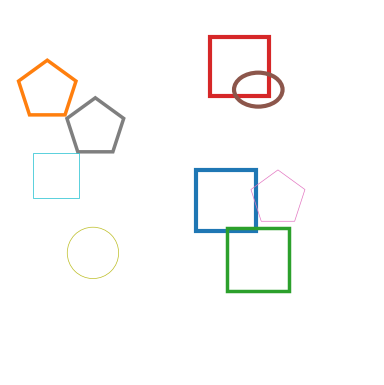[{"shape": "square", "thickness": 3, "radius": 0.39, "center": [0.587, 0.479]}, {"shape": "pentagon", "thickness": 2.5, "radius": 0.39, "center": [0.123, 0.765]}, {"shape": "square", "thickness": 2.5, "radius": 0.41, "center": [0.67, 0.327]}, {"shape": "square", "thickness": 3, "radius": 0.38, "center": [0.621, 0.828]}, {"shape": "oval", "thickness": 3, "radius": 0.32, "center": [0.671, 0.767]}, {"shape": "pentagon", "thickness": 0.5, "radius": 0.37, "center": [0.722, 0.485]}, {"shape": "pentagon", "thickness": 2.5, "radius": 0.39, "center": [0.248, 0.668]}, {"shape": "circle", "thickness": 0.5, "radius": 0.33, "center": [0.241, 0.343]}, {"shape": "square", "thickness": 0.5, "radius": 0.3, "center": [0.146, 0.545]}]